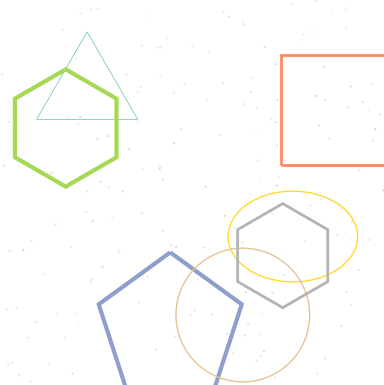[{"shape": "triangle", "thickness": 0.5, "radius": 0.76, "center": [0.226, 0.766]}, {"shape": "square", "thickness": 2, "radius": 0.71, "center": [0.873, 0.714]}, {"shape": "pentagon", "thickness": 3, "radius": 0.98, "center": [0.442, 0.149]}, {"shape": "hexagon", "thickness": 3, "radius": 0.76, "center": [0.171, 0.668]}, {"shape": "oval", "thickness": 1, "radius": 0.84, "center": [0.761, 0.386]}, {"shape": "circle", "thickness": 1, "radius": 0.87, "center": [0.631, 0.182]}, {"shape": "hexagon", "thickness": 2, "radius": 0.68, "center": [0.734, 0.336]}]